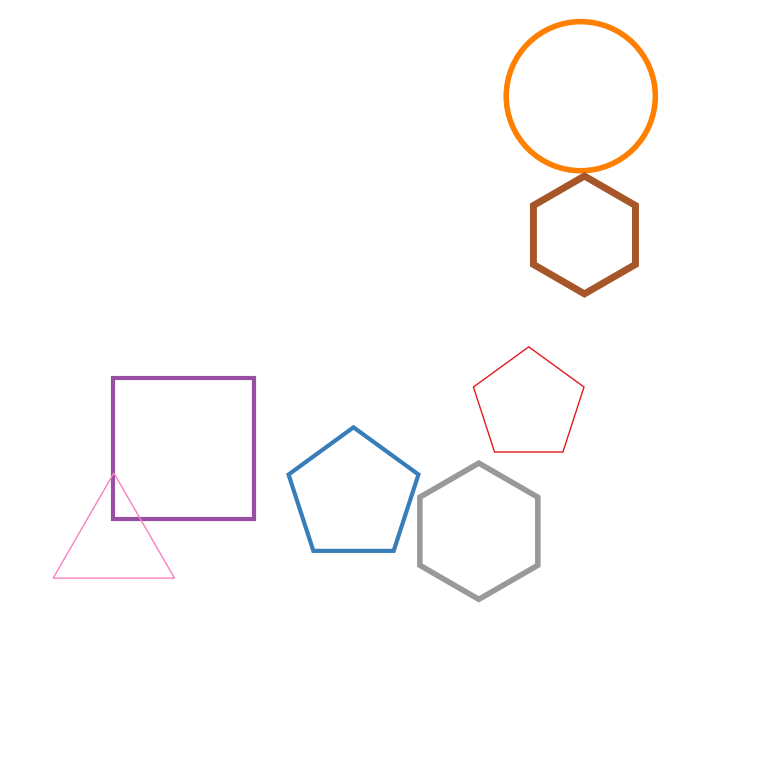[{"shape": "pentagon", "thickness": 0.5, "radius": 0.38, "center": [0.687, 0.474]}, {"shape": "pentagon", "thickness": 1.5, "radius": 0.44, "center": [0.459, 0.356]}, {"shape": "square", "thickness": 1.5, "radius": 0.46, "center": [0.239, 0.417]}, {"shape": "circle", "thickness": 2, "radius": 0.48, "center": [0.754, 0.875]}, {"shape": "hexagon", "thickness": 2.5, "radius": 0.38, "center": [0.759, 0.695]}, {"shape": "triangle", "thickness": 0.5, "radius": 0.45, "center": [0.148, 0.295]}, {"shape": "hexagon", "thickness": 2, "radius": 0.44, "center": [0.622, 0.31]}]